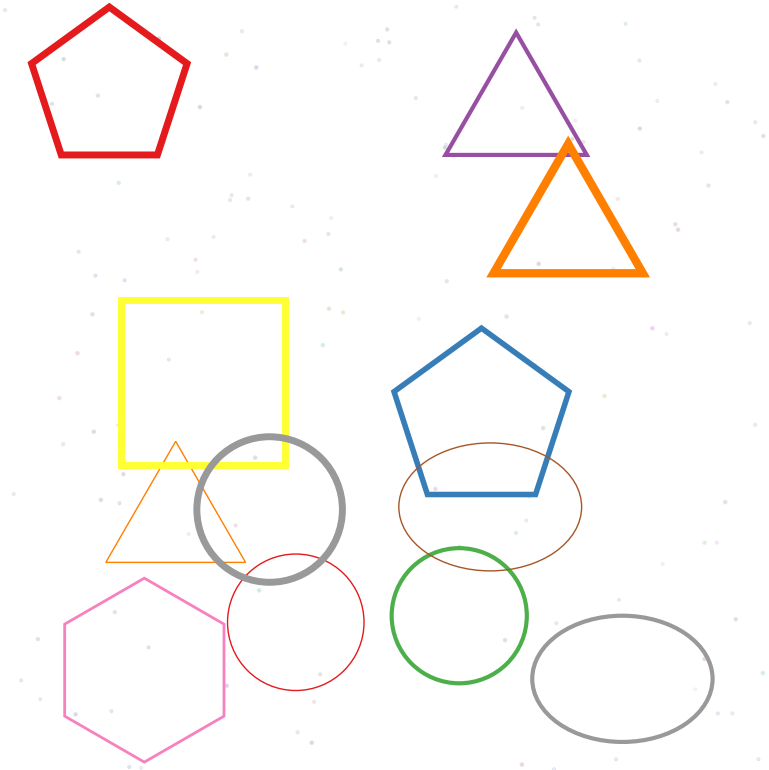[{"shape": "pentagon", "thickness": 2.5, "radius": 0.53, "center": [0.142, 0.885]}, {"shape": "circle", "thickness": 0.5, "radius": 0.44, "center": [0.384, 0.192]}, {"shape": "pentagon", "thickness": 2, "radius": 0.6, "center": [0.625, 0.454]}, {"shape": "circle", "thickness": 1.5, "radius": 0.44, "center": [0.596, 0.2]}, {"shape": "triangle", "thickness": 1.5, "radius": 0.53, "center": [0.67, 0.852]}, {"shape": "triangle", "thickness": 3, "radius": 0.56, "center": [0.738, 0.701]}, {"shape": "triangle", "thickness": 0.5, "radius": 0.52, "center": [0.228, 0.322]}, {"shape": "square", "thickness": 2.5, "radius": 0.53, "center": [0.264, 0.503]}, {"shape": "oval", "thickness": 0.5, "radius": 0.59, "center": [0.637, 0.342]}, {"shape": "hexagon", "thickness": 1, "radius": 0.6, "center": [0.187, 0.13]}, {"shape": "oval", "thickness": 1.5, "radius": 0.59, "center": [0.808, 0.118]}, {"shape": "circle", "thickness": 2.5, "radius": 0.47, "center": [0.35, 0.338]}]